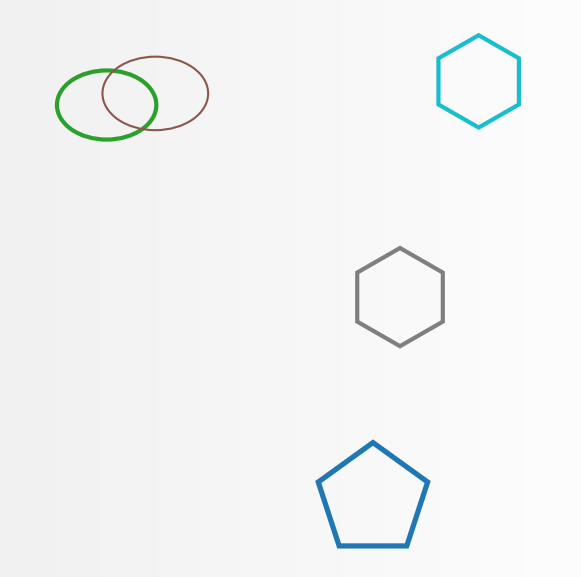[{"shape": "pentagon", "thickness": 2.5, "radius": 0.49, "center": [0.642, 0.134]}, {"shape": "oval", "thickness": 2, "radius": 0.43, "center": [0.183, 0.817]}, {"shape": "oval", "thickness": 1, "radius": 0.45, "center": [0.267, 0.837]}, {"shape": "hexagon", "thickness": 2, "radius": 0.42, "center": [0.688, 0.485]}, {"shape": "hexagon", "thickness": 2, "radius": 0.4, "center": [0.824, 0.858]}]